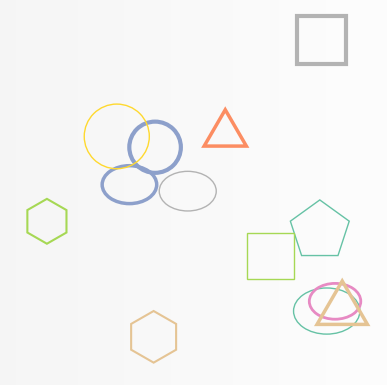[{"shape": "pentagon", "thickness": 1, "radius": 0.4, "center": [0.825, 0.401]}, {"shape": "oval", "thickness": 1, "radius": 0.43, "center": [0.843, 0.192]}, {"shape": "triangle", "thickness": 2.5, "radius": 0.31, "center": [0.581, 0.652]}, {"shape": "oval", "thickness": 2.5, "radius": 0.35, "center": [0.334, 0.52]}, {"shape": "circle", "thickness": 3, "radius": 0.33, "center": [0.4, 0.618]}, {"shape": "oval", "thickness": 2, "radius": 0.33, "center": [0.865, 0.217]}, {"shape": "hexagon", "thickness": 1.5, "radius": 0.29, "center": [0.121, 0.425]}, {"shape": "square", "thickness": 1, "radius": 0.3, "center": [0.698, 0.335]}, {"shape": "circle", "thickness": 1, "radius": 0.42, "center": [0.301, 0.646]}, {"shape": "hexagon", "thickness": 1.5, "radius": 0.34, "center": [0.396, 0.125]}, {"shape": "triangle", "thickness": 2.5, "radius": 0.38, "center": [0.883, 0.195]}, {"shape": "oval", "thickness": 1, "radius": 0.37, "center": [0.485, 0.504]}, {"shape": "square", "thickness": 3, "radius": 0.31, "center": [0.83, 0.895]}]